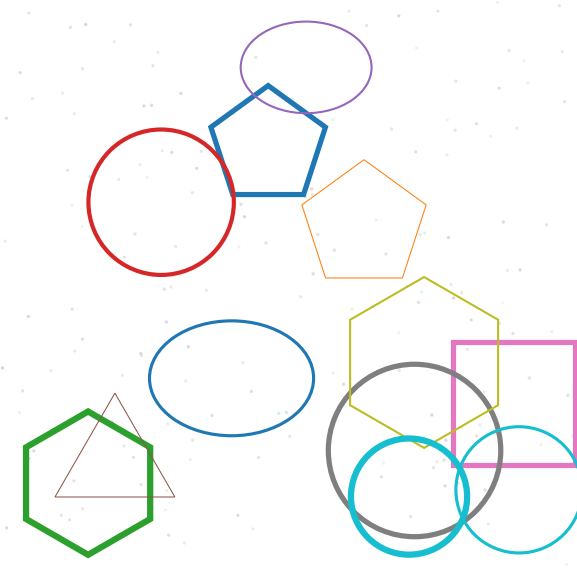[{"shape": "oval", "thickness": 1.5, "radius": 0.71, "center": [0.401, 0.344]}, {"shape": "pentagon", "thickness": 2.5, "radius": 0.52, "center": [0.464, 0.747]}, {"shape": "pentagon", "thickness": 0.5, "radius": 0.57, "center": [0.63, 0.609]}, {"shape": "hexagon", "thickness": 3, "radius": 0.62, "center": [0.153, 0.163]}, {"shape": "circle", "thickness": 2, "radius": 0.63, "center": [0.279, 0.649]}, {"shape": "oval", "thickness": 1, "radius": 0.57, "center": [0.53, 0.882]}, {"shape": "triangle", "thickness": 0.5, "radius": 0.6, "center": [0.199, 0.198]}, {"shape": "square", "thickness": 2.5, "radius": 0.53, "center": [0.89, 0.3]}, {"shape": "circle", "thickness": 2.5, "radius": 0.75, "center": [0.718, 0.219]}, {"shape": "hexagon", "thickness": 1, "radius": 0.74, "center": [0.734, 0.371]}, {"shape": "circle", "thickness": 1.5, "radius": 0.55, "center": [0.899, 0.151]}, {"shape": "circle", "thickness": 3, "radius": 0.5, "center": [0.708, 0.139]}]